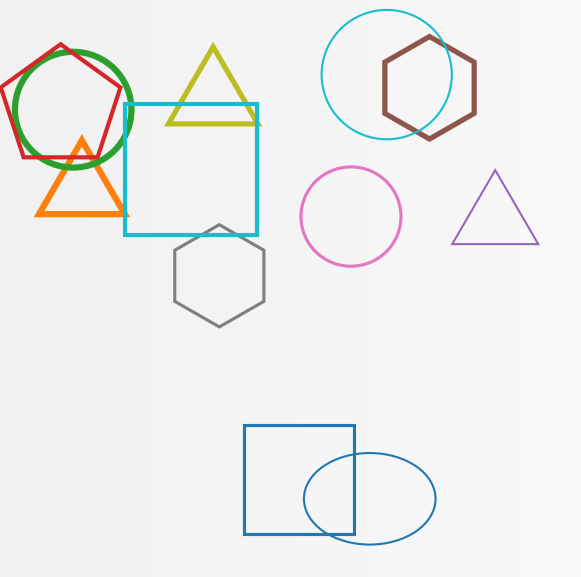[{"shape": "square", "thickness": 1.5, "radius": 0.47, "center": [0.515, 0.169]}, {"shape": "oval", "thickness": 1, "radius": 0.57, "center": [0.636, 0.135]}, {"shape": "triangle", "thickness": 3, "radius": 0.43, "center": [0.141, 0.671]}, {"shape": "circle", "thickness": 3, "radius": 0.5, "center": [0.126, 0.809]}, {"shape": "pentagon", "thickness": 2, "radius": 0.54, "center": [0.104, 0.814]}, {"shape": "triangle", "thickness": 1, "radius": 0.43, "center": [0.852, 0.619]}, {"shape": "hexagon", "thickness": 2.5, "radius": 0.44, "center": [0.739, 0.847]}, {"shape": "circle", "thickness": 1.5, "radius": 0.43, "center": [0.604, 0.624]}, {"shape": "hexagon", "thickness": 1.5, "radius": 0.44, "center": [0.377, 0.522]}, {"shape": "triangle", "thickness": 2.5, "radius": 0.44, "center": [0.367, 0.829]}, {"shape": "circle", "thickness": 1, "radius": 0.56, "center": [0.665, 0.87]}, {"shape": "square", "thickness": 2, "radius": 0.57, "center": [0.329, 0.706]}]